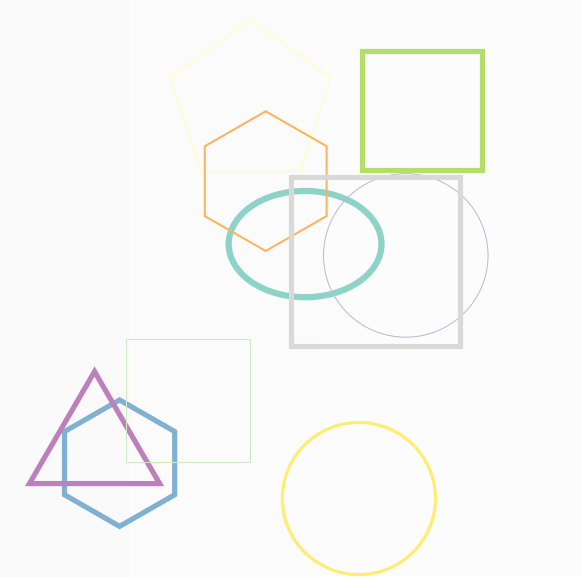[{"shape": "oval", "thickness": 3, "radius": 0.66, "center": [0.525, 0.576]}, {"shape": "pentagon", "thickness": 0.5, "radius": 0.73, "center": [0.431, 0.82]}, {"shape": "circle", "thickness": 0.5, "radius": 0.71, "center": [0.698, 0.557]}, {"shape": "hexagon", "thickness": 2.5, "radius": 0.55, "center": [0.206, 0.197]}, {"shape": "hexagon", "thickness": 1, "radius": 0.6, "center": [0.457, 0.685]}, {"shape": "square", "thickness": 2.5, "radius": 0.52, "center": [0.727, 0.807]}, {"shape": "square", "thickness": 2.5, "radius": 0.73, "center": [0.646, 0.546]}, {"shape": "triangle", "thickness": 2.5, "radius": 0.65, "center": [0.163, 0.226]}, {"shape": "square", "thickness": 0.5, "radius": 0.53, "center": [0.324, 0.306]}, {"shape": "circle", "thickness": 1.5, "radius": 0.66, "center": [0.617, 0.136]}]